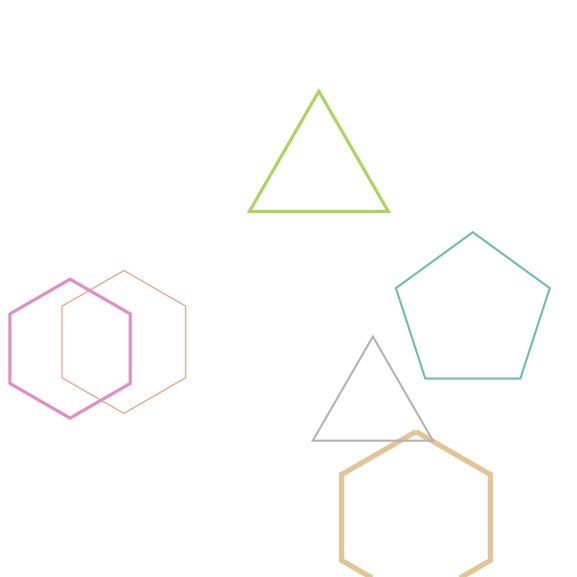[{"shape": "pentagon", "thickness": 1, "radius": 0.7, "center": [0.819, 0.457]}, {"shape": "hexagon", "thickness": 0.5, "radius": 0.62, "center": [0.214, 0.407]}, {"shape": "hexagon", "thickness": 1.5, "radius": 0.6, "center": [0.121, 0.395]}, {"shape": "triangle", "thickness": 1.5, "radius": 0.69, "center": [0.552, 0.702]}, {"shape": "hexagon", "thickness": 2.5, "radius": 0.74, "center": [0.72, 0.103]}, {"shape": "triangle", "thickness": 1, "radius": 0.6, "center": [0.646, 0.296]}]